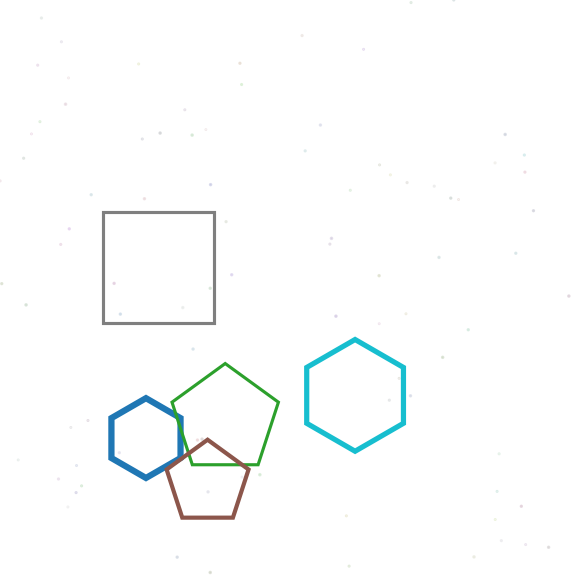[{"shape": "hexagon", "thickness": 3, "radius": 0.35, "center": [0.253, 0.241]}, {"shape": "pentagon", "thickness": 1.5, "radius": 0.48, "center": [0.39, 0.273]}, {"shape": "pentagon", "thickness": 2, "radius": 0.37, "center": [0.359, 0.163]}, {"shape": "square", "thickness": 1.5, "radius": 0.48, "center": [0.274, 0.536]}, {"shape": "hexagon", "thickness": 2.5, "radius": 0.48, "center": [0.615, 0.314]}]